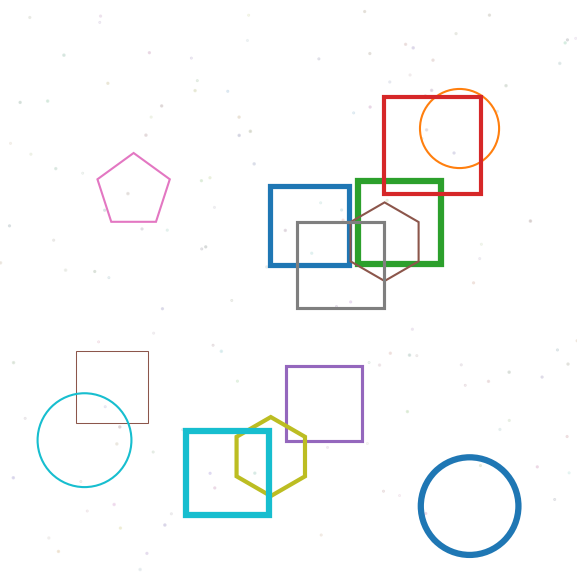[{"shape": "square", "thickness": 2.5, "radius": 0.34, "center": [0.536, 0.609]}, {"shape": "circle", "thickness": 3, "radius": 0.42, "center": [0.813, 0.123]}, {"shape": "circle", "thickness": 1, "radius": 0.34, "center": [0.796, 0.777]}, {"shape": "square", "thickness": 3, "radius": 0.36, "center": [0.692, 0.614]}, {"shape": "square", "thickness": 2, "radius": 0.42, "center": [0.749, 0.747]}, {"shape": "square", "thickness": 1.5, "radius": 0.33, "center": [0.561, 0.301]}, {"shape": "square", "thickness": 0.5, "radius": 0.31, "center": [0.194, 0.329]}, {"shape": "hexagon", "thickness": 1, "radius": 0.34, "center": [0.666, 0.581]}, {"shape": "pentagon", "thickness": 1, "radius": 0.33, "center": [0.231, 0.668]}, {"shape": "square", "thickness": 1.5, "radius": 0.38, "center": [0.59, 0.54]}, {"shape": "hexagon", "thickness": 2, "radius": 0.34, "center": [0.469, 0.209]}, {"shape": "circle", "thickness": 1, "radius": 0.41, "center": [0.146, 0.237]}, {"shape": "square", "thickness": 3, "radius": 0.36, "center": [0.394, 0.18]}]